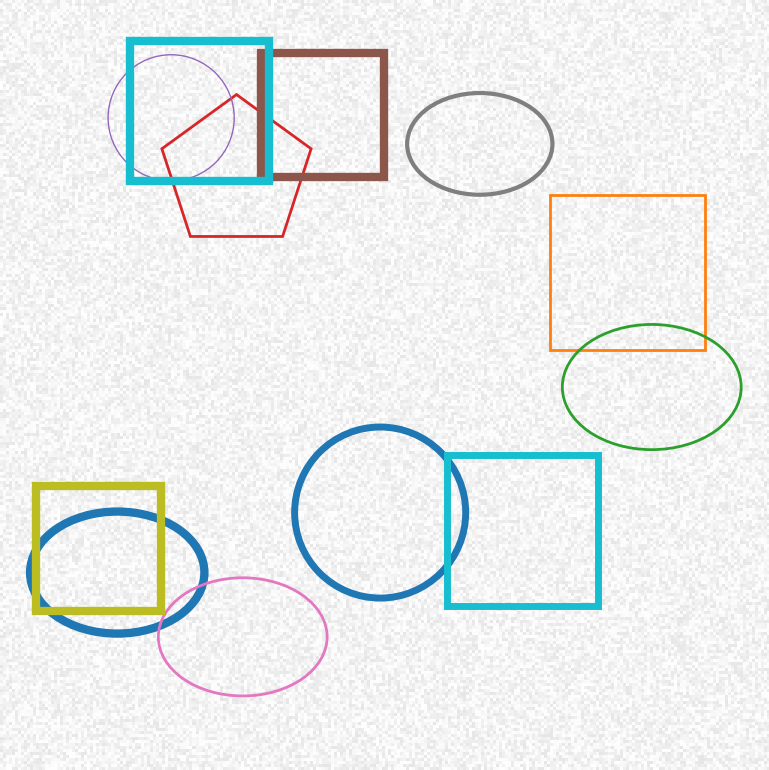[{"shape": "circle", "thickness": 2.5, "radius": 0.56, "center": [0.494, 0.334]}, {"shape": "oval", "thickness": 3, "radius": 0.57, "center": [0.152, 0.256]}, {"shape": "square", "thickness": 1, "radius": 0.5, "center": [0.815, 0.646]}, {"shape": "oval", "thickness": 1, "radius": 0.58, "center": [0.846, 0.497]}, {"shape": "pentagon", "thickness": 1, "radius": 0.51, "center": [0.307, 0.775]}, {"shape": "circle", "thickness": 0.5, "radius": 0.41, "center": [0.222, 0.847]}, {"shape": "square", "thickness": 3, "radius": 0.4, "center": [0.419, 0.851]}, {"shape": "oval", "thickness": 1, "radius": 0.55, "center": [0.315, 0.173]}, {"shape": "oval", "thickness": 1.5, "radius": 0.47, "center": [0.623, 0.813]}, {"shape": "square", "thickness": 3, "radius": 0.4, "center": [0.128, 0.287]}, {"shape": "square", "thickness": 2.5, "radius": 0.49, "center": [0.679, 0.311]}, {"shape": "square", "thickness": 3, "radius": 0.45, "center": [0.26, 0.856]}]